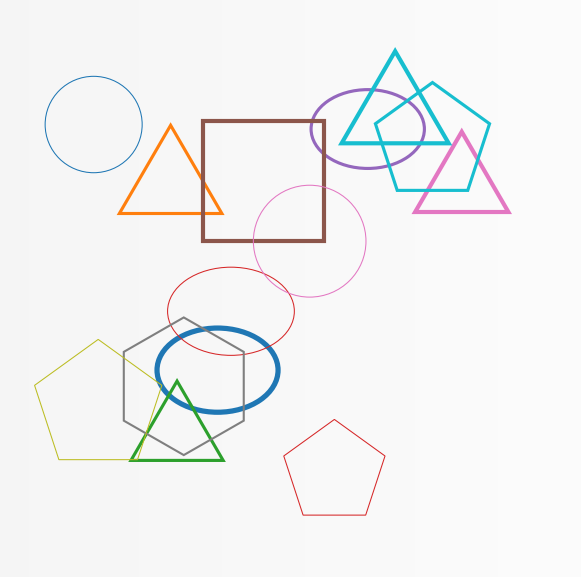[{"shape": "oval", "thickness": 2.5, "radius": 0.52, "center": [0.374, 0.358]}, {"shape": "circle", "thickness": 0.5, "radius": 0.42, "center": [0.161, 0.784]}, {"shape": "triangle", "thickness": 1.5, "radius": 0.51, "center": [0.294, 0.68]}, {"shape": "triangle", "thickness": 1.5, "radius": 0.46, "center": [0.305, 0.248]}, {"shape": "oval", "thickness": 0.5, "radius": 0.55, "center": [0.397, 0.46]}, {"shape": "pentagon", "thickness": 0.5, "radius": 0.46, "center": [0.575, 0.181]}, {"shape": "oval", "thickness": 1.5, "radius": 0.49, "center": [0.633, 0.776]}, {"shape": "square", "thickness": 2, "radius": 0.52, "center": [0.453, 0.686]}, {"shape": "triangle", "thickness": 2, "radius": 0.46, "center": [0.794, 0.678]}, {"shape": "circle", "thickness": 0.5, "radius": 0.48, "center": [0.533, 0.582]}, {"shape": "hexagon", "thickness": 1, "radius": 0.6, "center": [0.316, 0.33]}, {"shape": "pentagon", "thickness": 0.5, "radius": 0.58, "center": [0.169, 0.296]}, {"shape": "pentagon", "thickness": 1.5, "radius": 0.52, "center": [0.744, 0.753]}, {"shape": "triangle", "thickness": 2, "radius": 0.53, "center": [0.68, 0.804]}]